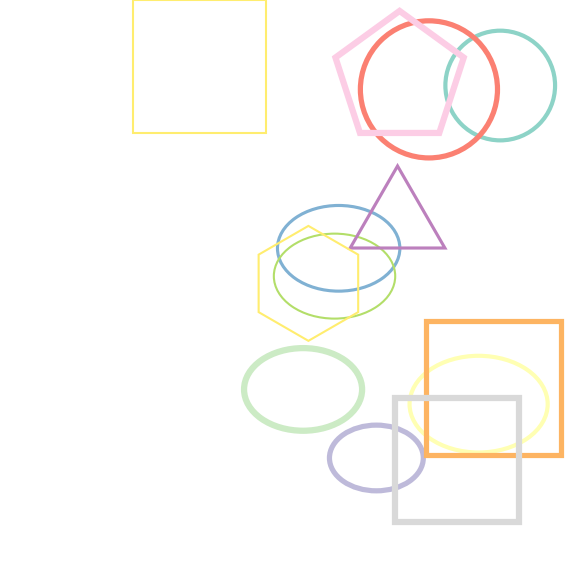[{"shape": "circle", "thickness": 2, "radius": 0.47, "center": [0.866, 0.851]}, {"shape": "oval", "thickness": 2, "radius": 0.6, "center": [0.829, 0.299]}, {"shape": "oval", "thickness": 2.5, "radius": 0.41, "center": [0.652, 0.206]}, {"shape": "circle", "thickness": 2.5, "radius": 0.59, "center": [0.743, 0.844]}, {"shape": "oval", "thickness": 1.5, "radius": 0.53, "center": [0.586, 0.569]}, {"shape": "square", "thickness": 2.5, "radius": 0.58, "center": [0.854, 0.327]}, {"shape": "oval", "thickness": 1, "radius": 0.53, "center": [0.579, 0.521]}, {"shape": "pentagon", "thickness": 3, "radius": 0.58, "center": [0.692, 0.863]}, {"shape": "square", "thickness": 3, "radius": 0.54, "center": [0.792, 0.202]}, {"shape": "triangle", "thickness": 1.5, "radius": 0.47, "center": [0.688, 0.617]}, {"shape": "oval", "thickness": 3, "radius": 0.51, "center": [0.525, 0.325]}, {"shape": "square", "thickness": 1, "radius": 0.58, "center": [0.346, 0.884]}, {"shape": "hexagon", "thickness": 1, "radius": 0.5, "center": [0.534, 0.508]}]